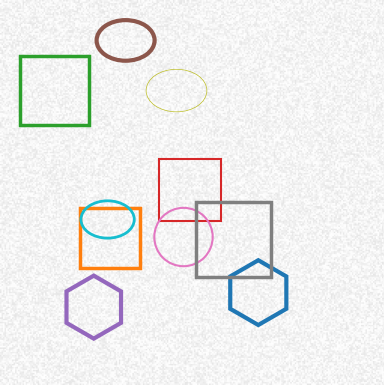[{"shape": "hexagon", "thickness": 3, "radius": 0.42, "center": [0.671, 0.24]}, {"shape": "square", "thickness": 2.5, "radius": 0.39, "center": [0.285, 0.381]}, {"shape": "square", "thickness": 2.5, "radius": 0.44, "center": [0.142, 0.765]}, {"shape": "square", "thickness": 1.5, "radius": 0.4, "center": [0.494, 0.507]}, {"shape": "hexagon", "thickness": 3, "radius": 0.41, "center": [0.244, 0.202]}, {"shape": "oval", "thickness": 3, "radius": 0.38, "center": [0.326, 0.895]}, {"shape": "circle", "thickness": 1.5, "radius": 0.38, "center": [0.477, 0.384]}, {"shape": "square", "thickness": 2.5, "radius": 0.49, "center": [0.606, 0.378]}, {"shape": "oval", "thickness": 0.5, "radius": 0.39, "center": [0.458, 0.765]}, {"shape": "oval", "thickness": 2, "radius": 0.35, "center": [0.28, 0.43]}]